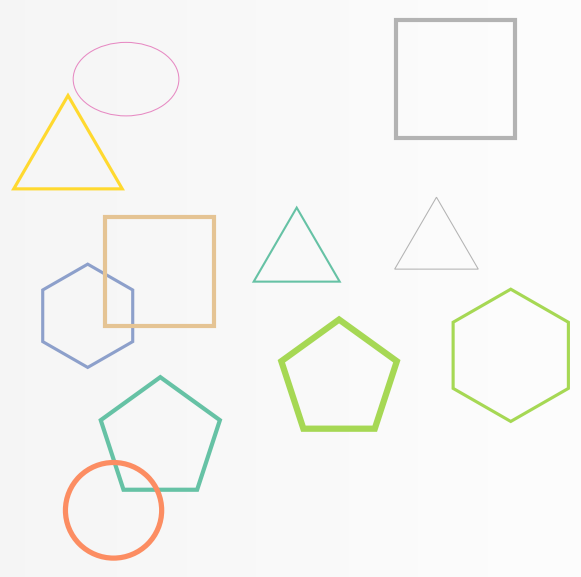[{"shape": "triangle", "thickness": 1, "radius": 0.43, "center": [0.51, 0.554]}, {"shape": "pentagon", "thickness": 2, "radius": 0.54, "center": [0.276, 0.238]}, {"shape": "circle", "thickness": 2.5, "radius": 0.41, "center": [0.195, 0.115]}, {"shape": "hexagon", "thickness": 1.5, "radius": 0.45, "center": [0.151, 0.452]}, {"shape": "oval", "thickness": 0.5, "radius": 0.45, "center": [0.217, 0.862]}, {"shape": "hexagon", "thickness": 1.5, "radius": 0.57, "center": [0.879, 0.384]}, {"shape": "pentagon", "thickness": 3, "radius": 0.52, "center": [0.583, 0.341]}, {"shape": "triangle", "thickness": 1.5, "radius": 0.54, "center": [0.117, 0.726]}, {"shape": "square", "thickness": 2, "radius": 0.47, "center": [0.274, 0.529]}, {"shape": "triangle", "thickness": 0.5, "radius": 0.42, "center": [0.751, 0.575]}, {"shape": "square", "thickness": 2, "radius": 0.51, "center": [0.783, 0.862]}]